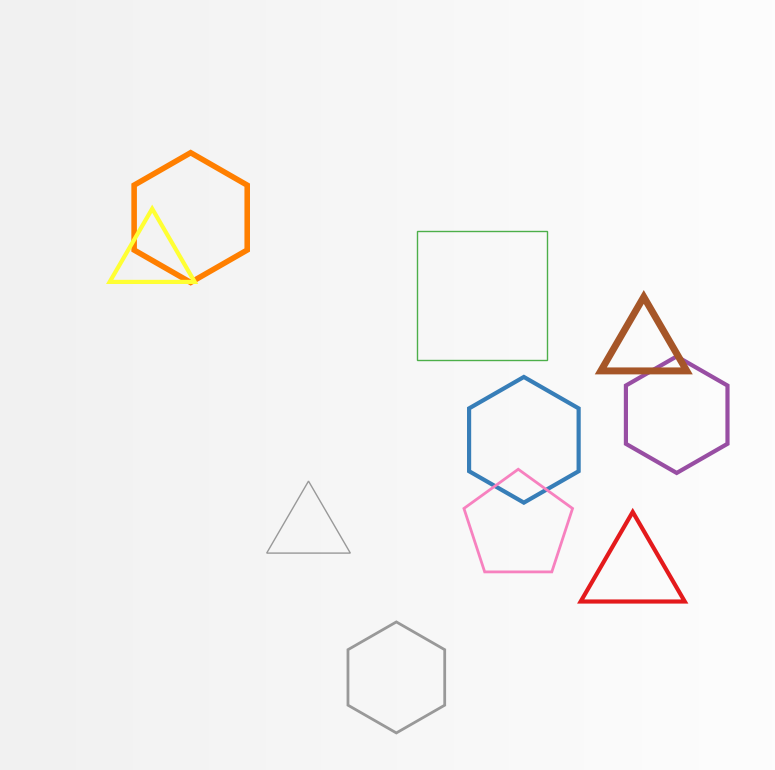[{"shape": "triangle", "thickness": 1.5, "radius": 0.39, "center": [0.816, 0.258]}, {"shape": "hexagon", "thickness": 1.5, "radius": 0.41, "center": [0.676, 0.429]}, {"shape": "square", "thickness": 0.5, "radius": 0.42, "center": [0.622, 0.617]}, {"shape": "hexagon", "thickness": 1.5, "radius": 0.38, "center": [0.873, 0.461]}, {"shape": "hexagon", "thickness": 2, "radius": 0.42, "center": [0.246, 0.717]}, {"shape": "triangle", "thickness": 1.5, "radius": 0.32, "center": [0.196, 0.666]}, {"shape": "triangle", "thickness": 2.5, "radius": 0.32, "center": [0.831, 0.55]}, {"shape": "pentagon", "thickness": 1, "radius": 0.37, "center": [0.669, 0.317]}, {"shape": "triangle", "thickness": 0.5, "radius": 0.31, "center": [0.398, 0.313]}, {"shape": "hexagon", "thickness": 1, "radius": 0.36, "center": [0.511, 0.12]}]